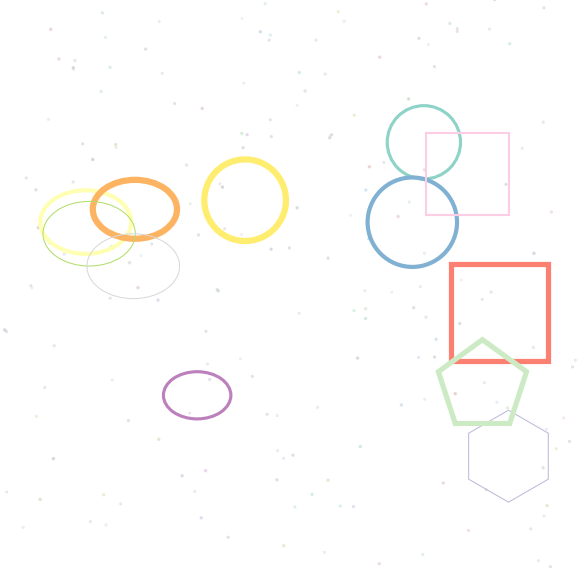[{"shape": "circle", "thickness": 1.5, "radius": 0.32, "center": [0.734, 0.753]}, {"shape": "oval", "thickness": 2, "radius": 0.39, "center": [0.148, 0.615]}, {"shape": "hexagon", "thickness": 0.5, "radius": 0.4, "center": [0.88, 0.209]}, {"shape": "square", "thickness": 2.5, "radius": 0.42, "center": [0.865, 0.458]}, {"shape": "circle", "thickness": 2, "radius": 0.39, "center": [0.714, 0.614]}, {"shape": "oval", "thickness": 3, "radius": 0.36, "center": [0.234, 0.637]}, {"shape": "oval", "thickness": 0.5, "radius": 0.4, "center": [0.154, 0.594]}, {"shape": "square", "thickness": 1, "radius": 0.36, "center": [0.81, 0.698]}, {"shape": "oval", "thickness": 0.5, "radius": 0.4, "center": [0.231, 0.538]}, {"shape": "oval", "thickness": 1.5, "radius": 0.29, "center": [0.341, 0.315]}, {"shape": "pentagon", "thickness": 2.5, "radius": 0.4, "center": [0.835, 0.331]}, {"shape": "circle", "thickness": 3, "radius": 0.35, "center": [0.424, 0.652]}]